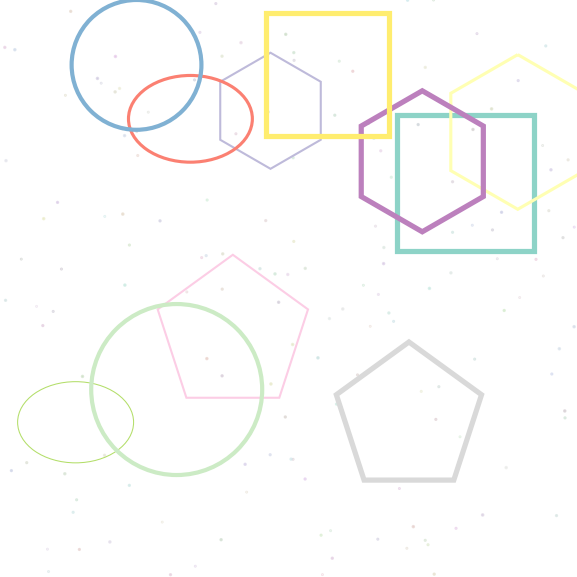[{"shape": "square", "thickness": 2.5, "radius": 0.59, "center": [0.806, 0.683]}, {"shape": "hexagon", "thickness": 1.5, "radius": 0.67, "center": [0.897, 0.771]}, {"shape": "hexagon", "thickness": 1, "radius": 0.5, "center": [0.468, 0.807]}, {"shape": "oval", "thickness": 1.5, "radius": 0.54, "center": [0.33, 0.793]}, {"shape": "circle", "thickness": 2, "radius": 0.56, "center": [0.236, 0.887]}, {"shape": "oval", "thickness": 0.5, "radius": 0.5, "center": [0.131, 0.268]}, {"shape": "pentagon", "thickness": 1, "radius": 0.68, "center": [0.403, 0.421]}, {"shape": "pentagon", "thickness": 2.5, "radius": 0.66, "center": [0.708, 0.275]}, {"shape": "hexagon", "thickness": 2.5, "radius": 0.61, "center": [0.731, 0.72]}, {"shape": "circle", "thickness": 2, "radius": 0.74, "center": [0.306, 0.325]}, {"shape": "square", "thickness": 2.5, "radius": 0.53, "center": [0.568, 0.87]}]